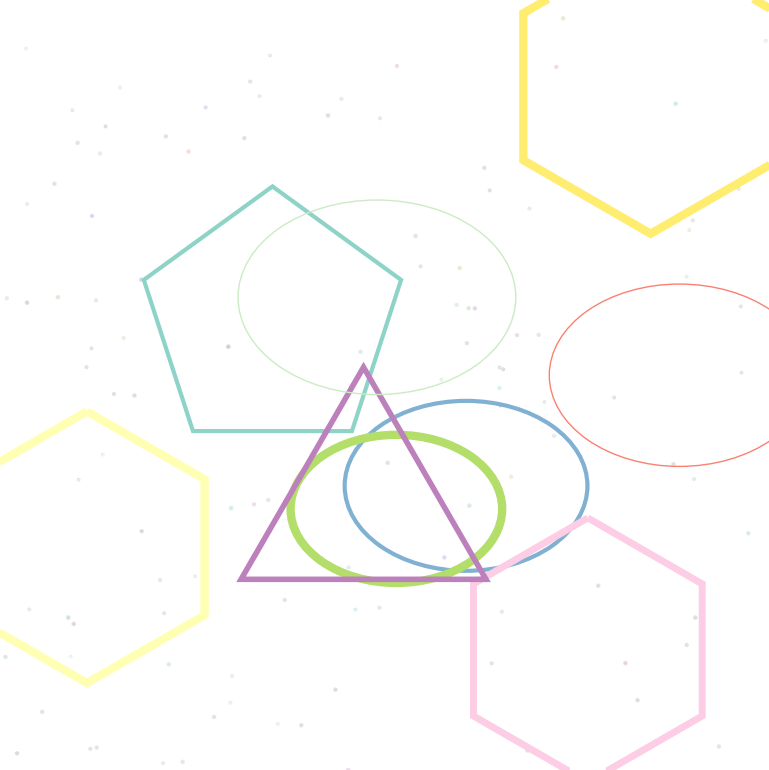[{"shape": "pentagon", "thickness": 1.5, "radius": 0.88, "center": [0.354, 0.582]}, {"shape": "hexagon", "thickness": 3, "radius": 0.88, "center": [0.113, 0.289]}, {"shape": "oval", "thickness": 0.5, "radius": 0.85, "center": [0.882, 0.513]}, {"shape": "oval", "thickness": 1.5, "radius": 0.79, "center": [0.605, 0.369]}, {"shape": "oval", "thickness": 3, "radius": 0.69, "center": [0.515, 0.339]}, {"shape": "hexagon", "thickness": 2.5, "radius": 0.86, "center": [0.763, 0.156]}, {"shape": "triangle", "thickness": 2, "radius": 0.92, "center": [0.472, 0.339]}, {"shape": "oval", "thickness": 0.5, "radius": 0.9, "center": [0.49, 0.614]}, {"shape": "hexagon", "thickness": 3, "radius": 0.95, "center": [0.845, 0.887]}]